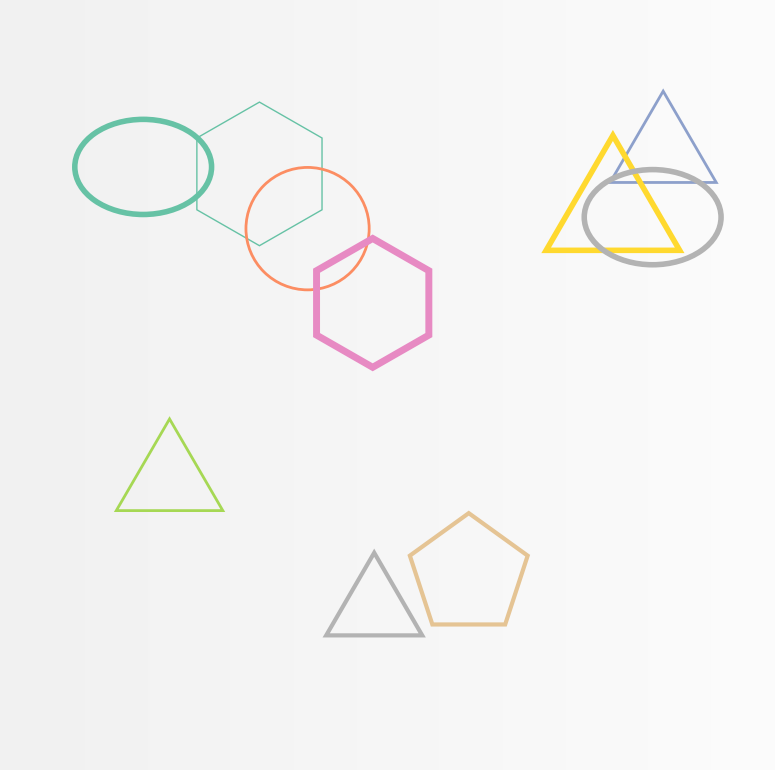[{"shape": "hexagon", "thickness": 0.5, "radius": 0.47, "center": [0.335, 0.774]}, {"shape": "oval", "thickness": 2, "radius": 0.44, "center": [0.185, 0.783]}, {"shape": "circle", "thickness": 1, "radius": 0.4, "center": [0.397, 0.703]}, {"shape": "triangle", "thickness": 1, "radius": 0.4, "center": [0.856, 0.803]}, {"shape": "hexagon", "thickness": 2.5, "radius": 0.42, "center": [0.481, 0.607]}, {"shape": "triangle", "thickness": 1, "radius": 0.4, "center": [0.219, 0.377]}, {"shape": "triangle", "thickness": 2, "radius": 0.5, "center": [0.791, 0.725]}, {"shape": "pentagon", "thickness": 1.5, "radius": 0.4, "center": [0.605, 0.254]}, {"shape": "oval", "thickness": 2, "radius": 0.44, "center": [0.842, 0.718]}, {"shape": "triangle", "thickness": 1.5, "radius": 0.36, "center": [0.483, 0.211]}]